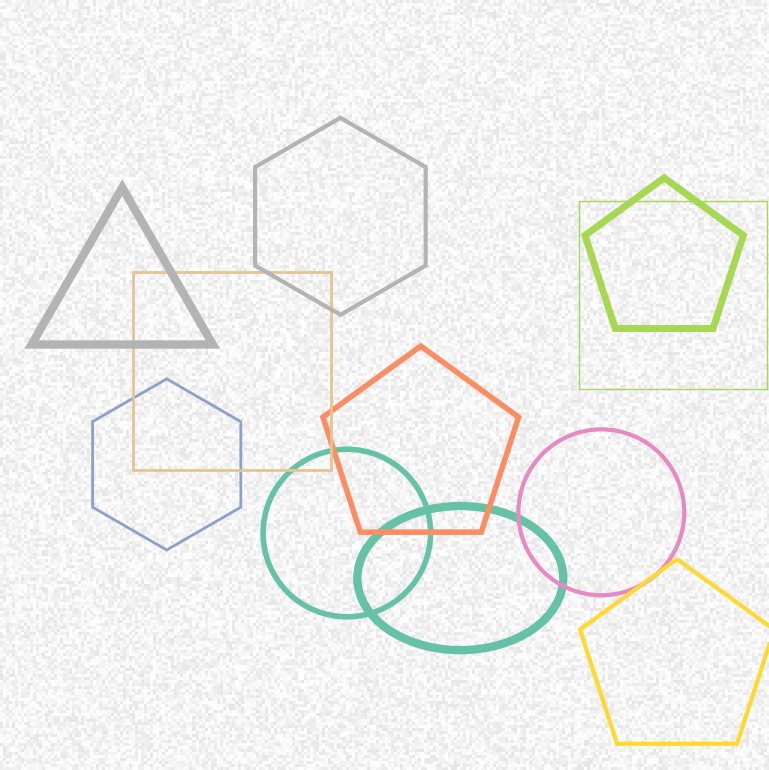[{"shape": "circle", "thickness": 2, "radius": 0.54, "center": [0.45, 0.308]}, {"shape": "oval", "thickness": 3, "radius": 0.67, "center": [0.598, 0.249]}, {"shape": "pentagon", "thickness": 2, "radius": 0.67, "center": [0.546, 0.417]}, {"shape": "hexagon", "thickness": 1, "radius": 0.56, "center": [0.216, 0.397]}, {"shape": "circle", "thickness": 1.5, "radius": 0.54, "center": [0.781, 0.335]}, {"shape": "square", "thickness": 0.5, "radius": 0.61, "center": [0.874, 0.617]}, {"shape": "pentagon", "thickness": 2.5, "radius": 0.54, "center": [0.863, 0.661]}, {"shape": "pentagon", "thickness": 1.5, "radius": 0.66, "center": [0.879, 0.141]}, {"shape": "square", "thickness": 1, "radius": 0.64, "center": [0.301, 0.518]}, {"shape": "hexagon", "thickness": 1.5, "radius": 0.64, "center": [0.442, 0.719]}, {"shape": "triangle", "thickness": 3, "radius": 0.68, "center": [0.159, 0.621]}]